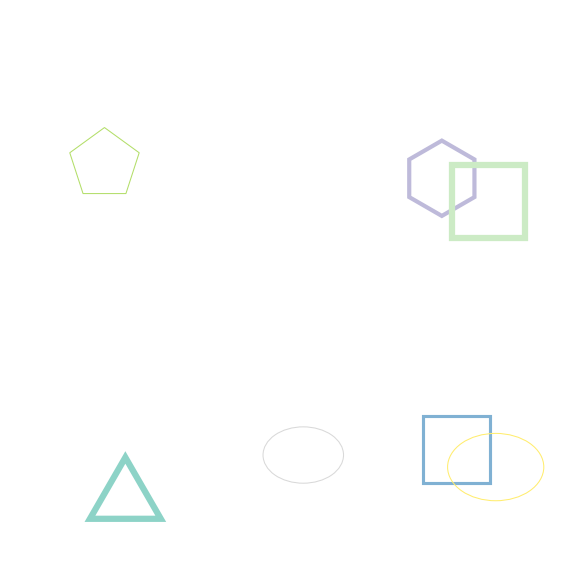[{"shape": "triangle", "thickness": 3, "radius": 0.35, "center": [0.217, 0.136]}, {"shape": "hexagon", "thickness": 2, "radius": 0.33, "center": [0.765, 0.69]}, {"shape": "square", "thickness": 1.5, "radius": 0.29, "center": [0.791, 0.221]}, {"shape": "pentagon", "thickness": 0.5, "radius": 0.32, "center": [0.181, 0.715]}, {"shape": "oval", "thickness": 0.5, "radius": 0.35, "center": [0.525, 0.211]}, {"shape": "square", "thickness": 3, "radius": 0.32, "center": [0.846, 0.65]}, {"shape": "oval", "thickness": 0.5, "radius": 0.42, "center": [0.858, 0.19]}]